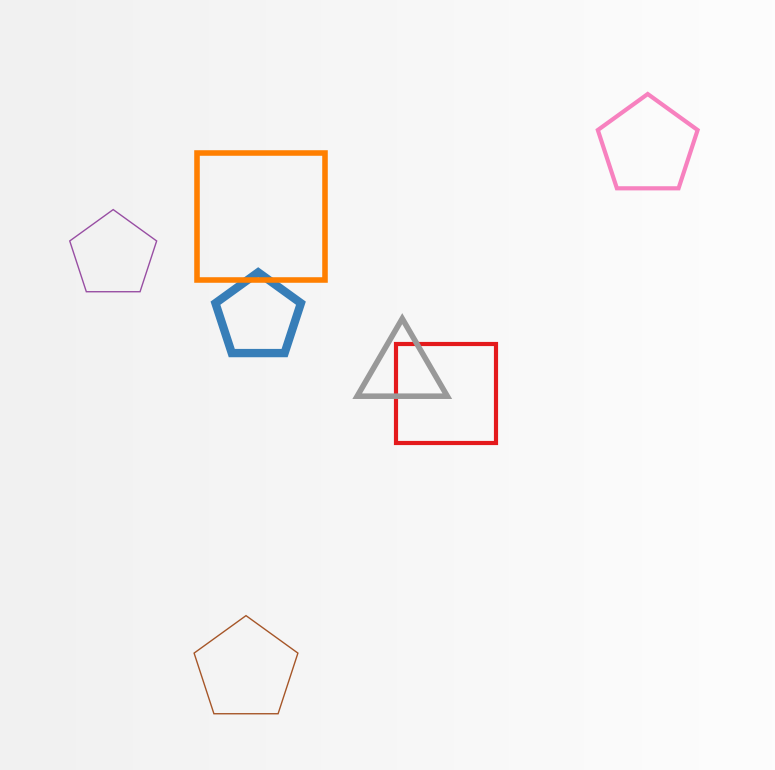[{"shape": "square", "thickness": 1.5, "radius": 0.32, "center": [0.575, 0.489]}, {"shape": "pentagon", "thickness": 3, "radius": 0.29, "center": [0.333, 0.588]}, {"shape": "pentagon", "thickness": 0.5, "radius": 0.29, "center": [0.146, 0.669]}, {"shape": "square", "thickness": 2, "radius": 0.41, "center": [0.337, 0.719]}, {"shape": "pentagon", "thickness": 0.5, "radius": 0.35, "center": [0.317, 0.13]}, {"shape": "pentagon", "thickness": 1.5, "radius": 0.34, "center": [0.836, 0.81]}, {"shape": "triangle", "thickness": 2, "radius": 0.34, "center": [0.519, 0.519]}]